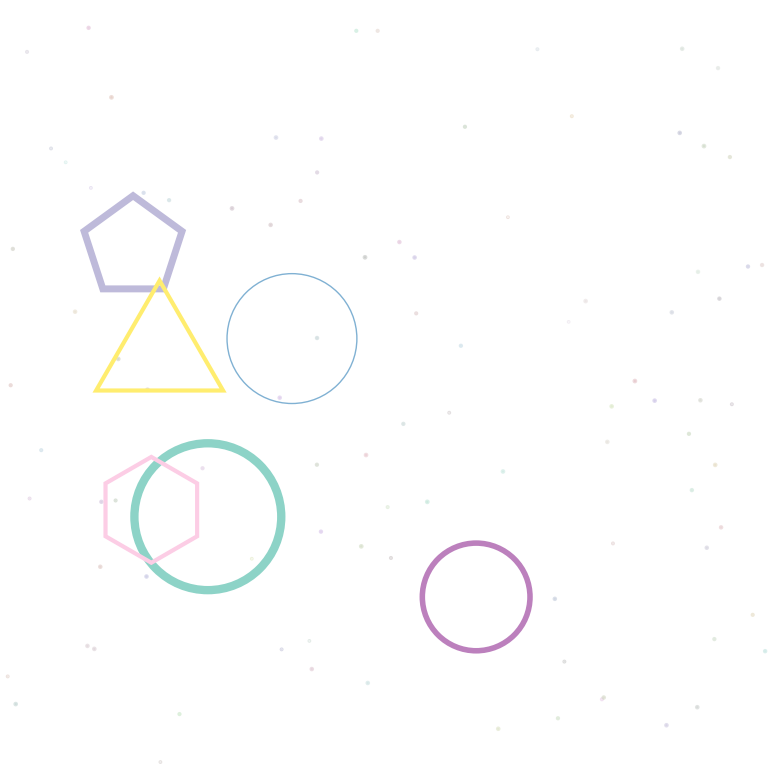[{"shape": "circle", "thickness": 3, "radius": 0.48, "center": [0.27, 0.329]}, {"shape": "pentagon", "thickness": 2.5, "radius": 0.33, "center": [0.173, 0.679]}, {"shape": "circle", "thickness": 0.5, "radius": 0.42, "center": [0.379, 0.56]}, {"shape": "hexagon", "thickness": 1.5, "radius": 0.34, "center": [0.197, 0.338]}, {"shape": "circle", "thickness": 2, "radius": 0.35, "center": [0.618, 0.225]}, {"shape": "triangle", "thickness": 1.5, "radius": 0.48, "center": [0.207, 0.54]}]